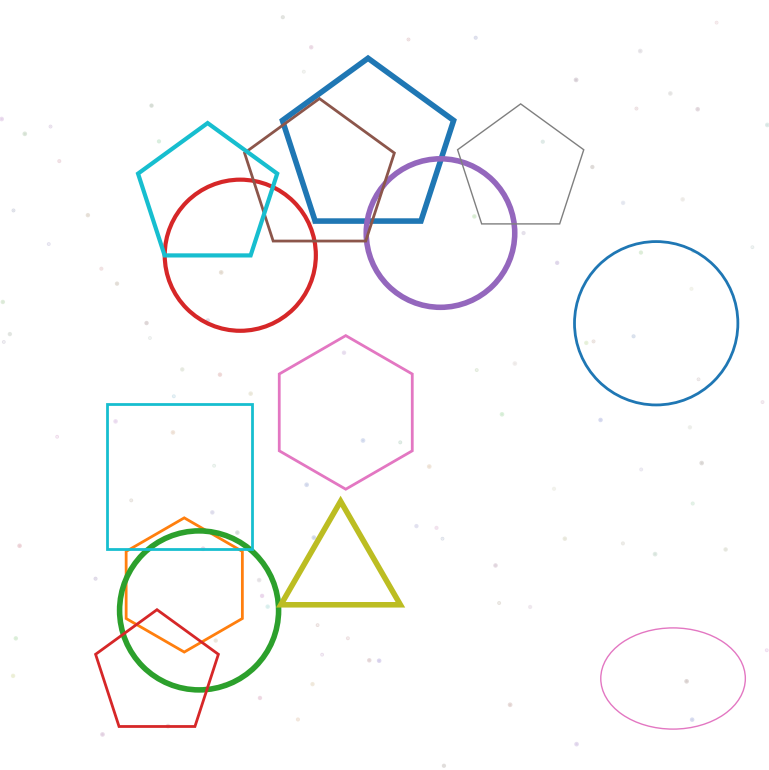[{"shape": "pentagon", "thickness": 2, "radius": 0.58, "center": [0.478, 0.807]}, {"shape": "circle", "thickness": 1, "radius": 0.53, "center": [0.852, 0.58]}, {"shape": "hexagon", "thickness": 1, "radius": 0.44, "center": [0.239, 0.24]}, {"shape": "circle", "thickness": 2, "radius": 0.52, "center": [0.259, 0.207]}, {"shape": "circle", "thickness": 1.5, "radius": 0.49, "center": [0.312, 0.669]}, {"shape": "pentagon", "thickness": 1, "radius": 0.42, "center": [0.204, 0.124]}, {"shape": "circle", "thickness": 2, "radius": 0.48, "center": [0.572, 0.697]}, {"shape": "pentagon", "thickness": 1, "radius": 0.51, "center": [0.415, 0.77]}, {"shape": "oval", "thickness": 0.5, "radius": 0.47, "center": [0.874, 0.119]}, {"shape": "hexagon", "thickness": 1, "radius": 0.5, "center": [0.449, 0.464]}, {"shape": "pentagon", "thickness": 0.5, "radius": 0.43, "center": [0.676, 0.779]}, {"shape": "triangle", "thickness": 2, "radius": 0.45, "center": [0.442, 0.259]}, {"shape": "square", "thickness": 1, "radius": 0.47, "center": [0.233, 0.381]}, {"shape": "pentagon", "thickness": 1.5, "radius": 0.48, "center": [0.27, 0.745]}]